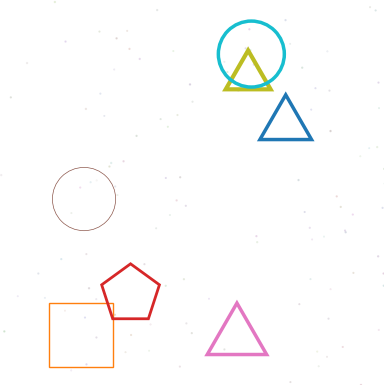[{"shape": "triangle", "thickness": 2.5, "radius": 0.39, "center": [0.742, 0.676]}, {"shape": "square", "thickness": 1, "radius": 0.42, "center": [0.21, 0.13]}, {"shape": "pentagon", "thickness": 2, "radius": 0.39, "center": [0.339, 0.236]}, {"shape": "circle", "thickness": 0.5, "radius": 0.41, "center": [0.218, 0.483]}, {"shape": "triangle", "thickness": 2.5, "radius": 0.45, "center": [0.615, 0.124]}, {"shape": "triangle", "thickness": 3, "radius": 0.34, "center": [0.645, 0.802]}, {"shape": "circle", "thickness": 2.5, "radius": 0.43, "center": [0.653, 0.86]}]